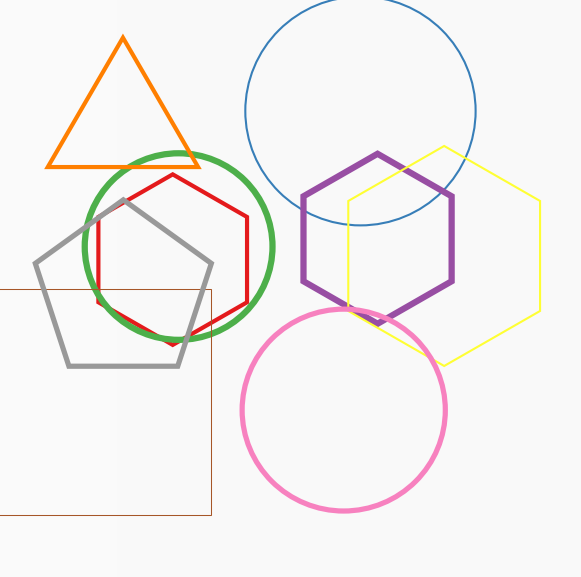[{"shape": "hexagon", "thickness": 2, "radius": 0.74, "center": [0.297, 0.55]}, {"shape": "circle", "thickness": 1, "radius": 0.99, "center": [0.62, 0.807]}, {"shape": "circle", "thickness": 3, "radius": 0.81, "center": [0.307, 0.572]}, {"shape": "hexagon", "thickness": 3, "radius": 0.74, "center": [0.65, 0.586]}, {"shape": "triangle", "thickness": 2, "radius": 0.75, "center": [0.212, 0.785]}, {"shape": "hexagon", "thickness": 1, "radius": 0.95, "center": [0.764, 0.556]}, {"shape": "square", "thickness": 0.5, "radius": 0.98, "center": [0.167, 0.303]}, {"shape": "circle", "thickness": 2.5, "radius": 0.87, "center": [0.591, 0.289]}, {"shape": "pentagon", "thickness": 2.5, "radius": 0.8, "center": [0.212, 0.494]}]